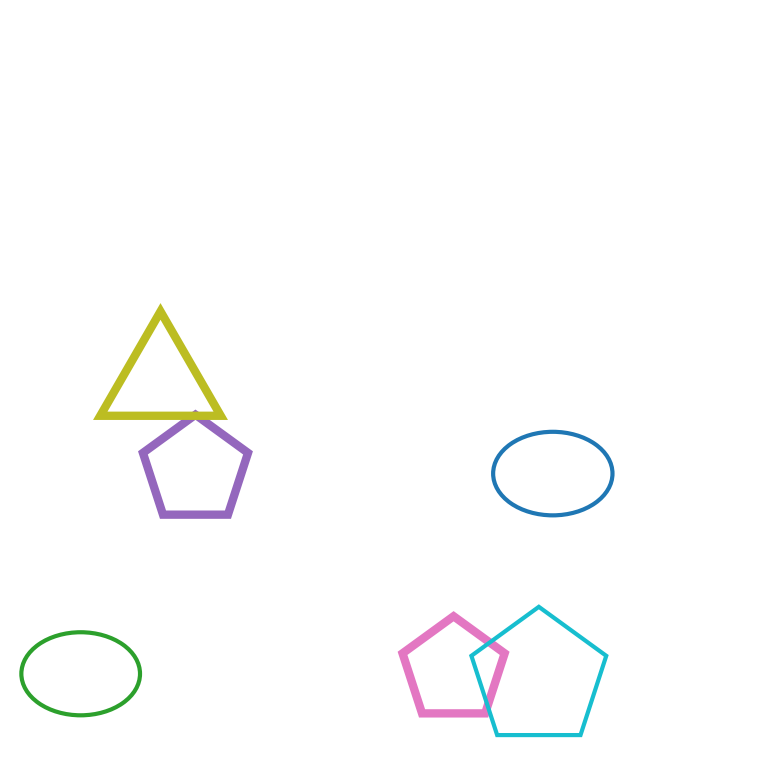[{"shape": "oval", "thickness": 1.5, "radius": 0.39, "center": [0.718, 0.385]}, {"shape": "oval", "thickness": 1.5, "radius": 0.39, "center": [0.105, 0.125]}, {"shape": "pentagon", "thickness": 3, "radius": 0.36, "center": [0.254, 0.39]}, {"shape": "pentagon", "thickness": 3, "radius": 0.35, "center": [0.589, 0.13]}, {"shape": "triangle", "thickness": 3, "radius": 0.45, "center": [0.208, 0.505]}, {"shape": "pentagon", "thickness": 1.5, "radius": 0.46, "center": [0.7, 0.12]}]